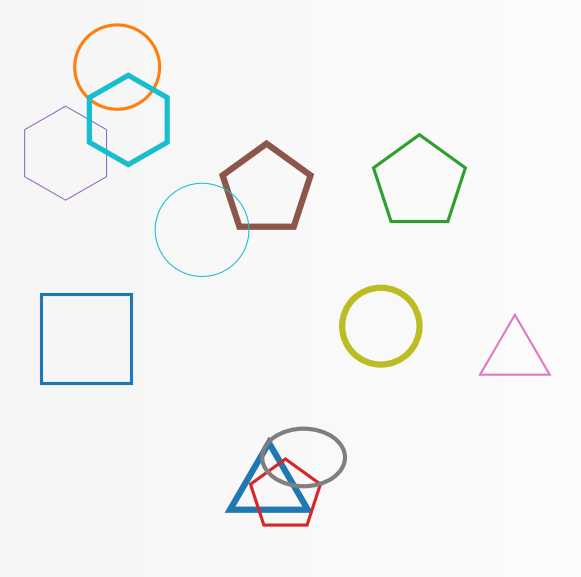[{"shape": "triangle", "thickness": 3, "radius": 0.39, "center": [0.463, 0.155]}, {"shape": "square", "thickness": 1.5, "radius": 0.39, "center": [0.148, 0.413]}, {"shape": "circle", "thickness": 1.5, "radius": 0.37, "center": [0.202, 0.883]}, {"shape": "pentagon", "thickness": 1.5, "radius": 0.42, "center": [0.722, 0.683]}, {"shape": "pentagon", "thickness": 1.5, "radius": 0.32, "center": [0.491, 0.141]}, {"shape": "hexagon", "thickness": 0.5, "radius": 0.41, "center": [0.113, 0.734]}, {"shape": "pentagon", "thickness": 3, "radius": 0.4, "center": [0.459, 0.671]}, {"shape": "triangle", "thickness": 1, "radius": 0.35, "center": [0.886, 0.385]}, {"shape": "oval", "thickness": 2, "radius": 0.36, "center": [0.522, 0.207]}, {"shape": "circle", "thickness": 3, "radius": 0.33, "center": [0.655, 0.434]}, {"shape": "circle", "thickness": 0.5, "radius": 0.4, "center": [0.348, 0.601]}, {"shape": "hexagon", "thickness": 2.5, "radius": 0.39, "center": [0.221, 0.791]}]